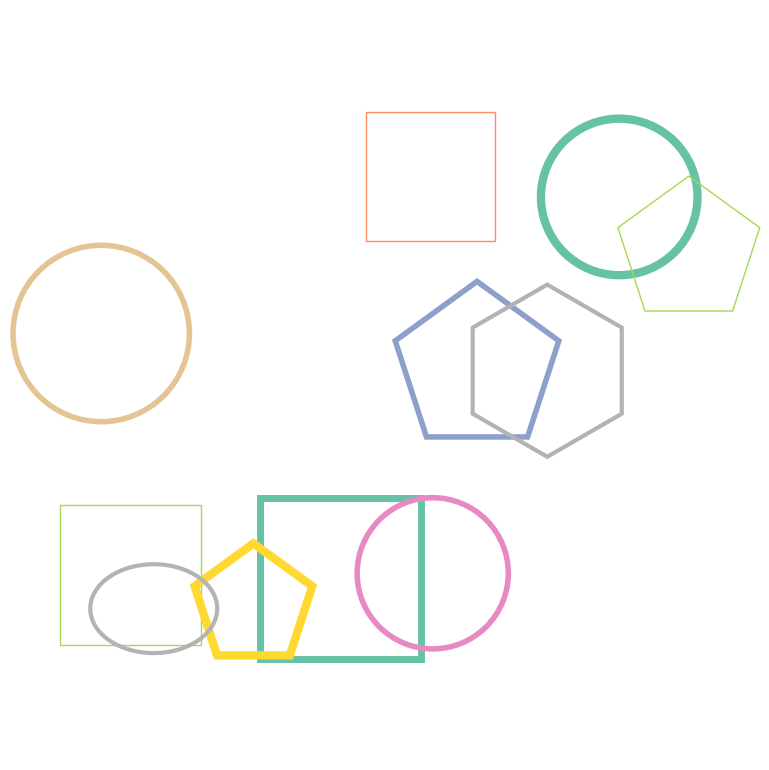[{"shape": "square", "thickness": 2.5, "radius": 0.52, "center": [0.443, 0.249]}, {"shape": "circle", "thickness": 3, "radius": 0.51, "center": [0.804, 0.744]}, {"shape": "square", "thickness": 0.5, "radius": 0.42, "center": [0.559, 0.771]}, {"shape": "pentagon", "thickness": 2, "radius": 0.56, "center": [0.62, 0.523]}, {"shape": "circle", "thickness": 2, "radius": 0.49, "center": [0.562, 0.255]}, {"shape": "square", "thickness": 0.5, "radius": 0.46, "center": [0.17, 0.254]}, {"shape": "pentagon", "thickness": 0.5, "radius": 0.48, "center": [0.895, 0.674]}, {"shape": "pentagon", "thickness": 3, "radius": 0.4, "center": [0.329, 0.214]}, {"shape": "circle", "thickness": 2, "radius": 0.57, "center": [0.131, 0.567]}, {"shape": "hexagon", "thickness": 1.5, "radius": 0.56, "center": [0.711, 0.519]}, {"shape": "oval", "thickness": 1.5, "radius": 0.41, "center": [0.2, 0.21]}]